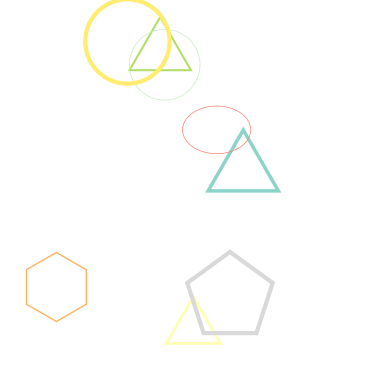[{"shape": "triangle", "thickness": 2.5, "radius": 0.53, "center": [0.632, 0.557]}, {"shape": "triangle", "thickness": 2, "radius": 0.4, "center": [0.502, 0.148]}, {"shape": "oval", "thickness": 0.5, "radius": 0.44, "center": [0.563, 0.663]}, {"shape": "hexagon", "thickness": 1, "radius": 0.45, "center": [0.146, 0.255]}, {"shape": "triangle", "thickness": 1.5, "radius": 0.46, "center": [0.416, 0.864]}, {"shape": "pentagon", "thickness": 3, "radius": 0.58, "center": [0.597, 0.229]}, {"shape": "circle", "thickness": 0.5, "radius": 0.46, "center": [0.428, 0.832]}, {"shape": "circle", "thickness": 3, "radius": 0.55, "center": [0.331, 0.892]}]